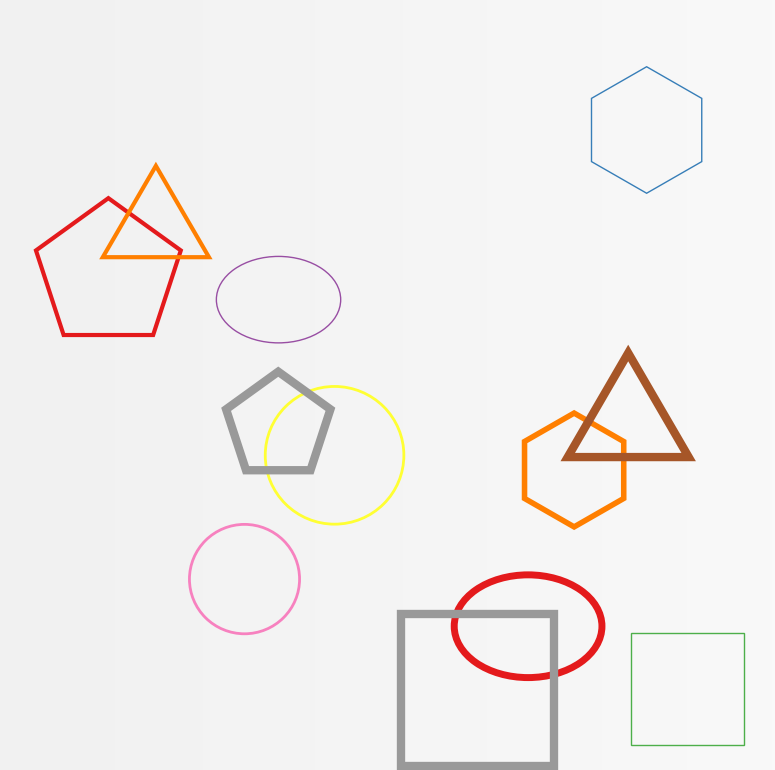[{"shape": "pentagon", "thickness": 1.5, "radius": 0.49, "center": [0.14, 0.644]}, {"shape": "oval", "thickness": 2.5, "radius": 0.48, "center": [0.681, 0.187]}, {"shape": "hexagon", "thickness": 0.5, "radius": 0.41, "center": [0.834, 0.831]}, {"shape": "square", "thickness": 0.5, "radius": 0.36, "center": [0.887, 0.106]}, {"shape": "oval", "thickness": 0.5, "radius": 0.4, "center": [0.359, 0.611]}, {"shape": "hexagon", "thickness": 2, "radius": 0.37, "center": [0.741, 0.39]}, {"shape": "triangle", "thickness": 1.5, "radius": 0.4, "center": [0.201, 0.706]}, {"shape": "circle", "thickness": 1, "radius": 0.45, "center": [0.432, 0.409]}, {"shape": "triangle", "thickness": 3, "radius": 0.45, "center": [0.811, 0.451]}, {"shape": "circle", "thickness": 1, "radius": 0.36, "center": [0.315, 0.248]}, {"shape": "square", "thickness": 3, "radius": 0.49, "center": [0.616, 0.104]}, {"shape": "pentagon", "thickness": 3, "radius": 0.35, "center": [0.359, 0.447]}]